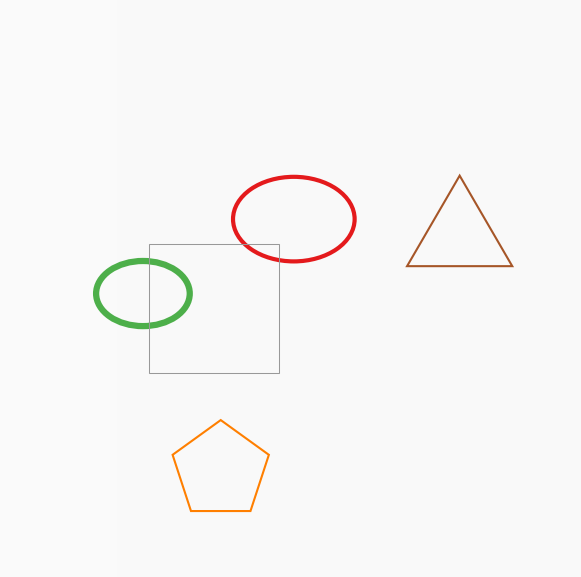[{"shape": "oval", "thickness": 2, "radius": 0.52, "center": [0.506, 0.62]}, {"shape": "oval", "thickness": 3, "radius": 0.4, "center": [0.246, 0.491]}, {"shape": "pentagon", "thickness": 1, "radius": 0.44, "center": [0.38, 0.185]}, {"shape": "triangle", "thickness": 1, "radius": 0.52, "center": [0.791, 0.59]}, {"shape": "square", "thickness": 0.5, "radius": 0.56, "center": [0.367, 0.465]}]